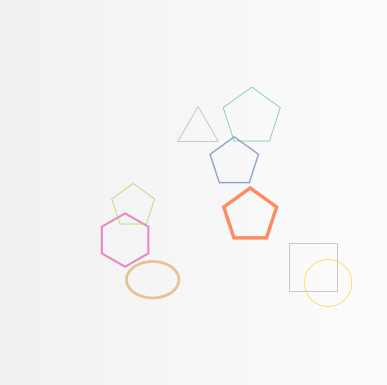[{"shape": "pentagon", "thickness": 0.5, "radius": 0.39, "center": [0.65, 0.696]}, {"shape": "pentagon", "thickness": 2.5, "radius": 0.36, "center": [0.646, 0.44]}, {"shape": "pentagon", "thickness": 1, "radius": 0.33, "center": [0.605, 0.579]}, {"shape": "hexagon", "thickness": 1.5, "radius": 0.35, "center": [0.323, 0.377]}, {"shape": "pentagon", "thickness": 0.5, "radius": 0.29, "center": [0.344, 0.465]}, {"shape": "circle", "thickness": 0.5, "radius": 0.31, "center": [0.847, 0.265]}, {"shape": "oval", "thickness": 2, "radius": 0.34, "center": [0.394, 0.274]}, {"shape": "square", "thickness": 0.5, "radius": 0.31, "center": [0.808, 0.306]}, {"shape": "triangle", "thickness": 0.5, "radius": 0.3, "center": [0.511, 0.663]}]